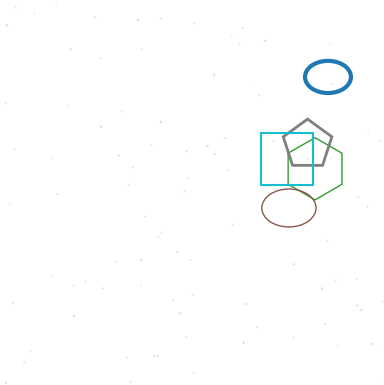[{"shape": "oval", "thickness": 3, "radius": 0.3, "center": [0.852, 0.8]}, {"shape": "hexagon", "thickness": 1, "radius": 0.4, "center": [0.818, 0.562]}, {"shape": "oval", "thickness": 1, "radius": 0.35, "center": [0.75, 0.46]}, {"shape": "pentagon", "thickness": 2, "radius": 0.33, "center": [0.799, 0.624]}, {"shape": "square", "thickness": 1.5, "radius": 0.34, "center": [0.746, 0.586]}]